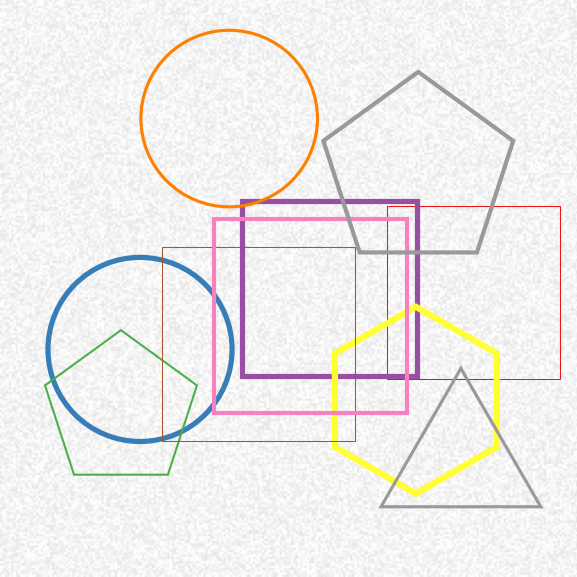[{"shape": "square", "thickness": 0.5, "radius": 0.75, "center": [0.82, 0.493]}, {"shape": "circle", "thickness": 2.5, "radius": 0.8, "center": [0.242, 0.394]}, {"shape": "pentagon", "thickness": 1, "radius": 0.69, "center": [0.209, 0.289]}, {"shape": "square", "thickness": 2.5, "radius": 0.76, "center": [0.571, 0.499]}, {"shape": "circle", "thickness": 1.5, "radius": 0.76, "center": [0.397, 0.794]}, {"shape": "hexagon", "thickness": 3, "radius": 0.81, "center": [0.72, 0.306]}, {"shape": "square", "thickness": 0.5, "radius": 0.84, "center": [0.448, 0.403]}, {"shape": "square", "thickness": 2, "radius": 0.84, "center": [0.538, 0.452]}, {"shape": "triangle", "thickness": 1.5, "radius": 0.8, "center": [0.798, 0.201]}, {"shape": "pentagon", "thickness": 2, "radius": 0.86, "center": [0.724, 0.702]}]